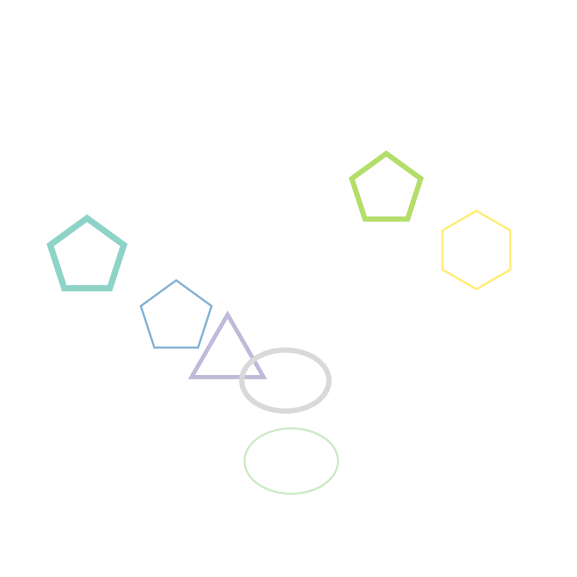[{"shape": "pentagon", "thickness": 3, "radius": 0.34, "center": [0.151, 0.554]}, {"shape": "triangle", "thickness": 2, "radius": 0.36, "center": [0.394, 0.382]}, {"shape": "pentagon", "thickness": 1, "radius": 0.32, "center": [0.305, 0.449]}, {"shape": "pentagon", "thickness": 2.5, "radius": 0.31, "center": [0.669, 0.671]}, {"shape": "oval", "thickness": 2.5, "radius": 0.38, "center": [0.494, 0.34]}, {"shape": "oval", "thickness": 1, "radius": 0.4, "center": [0.504, 0.201]}, {"shape": "hexagon", "thickness": 1, "radius": 0.34, "center": [0.825, 0.566]}]